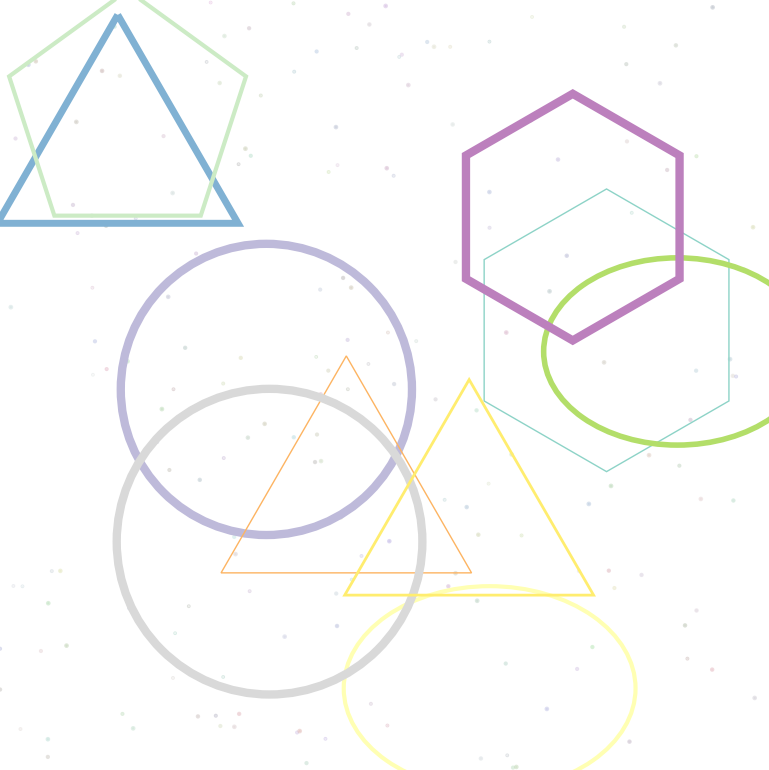[{"shape": "hexagon", "thickness": 0.5, "radius": 0.92, "center": [0.788, 0.571]}, {"shape": "oval", "thickness": 1.5, "radius": 0.95, "center": [0.636, 0.106]}, {"shape": "circle", "thickness": 3, "radius": 0.95, "center": [0.346, 0.494]}, {"shape": "triangle", "thickness": 2.5, "radius": 0.9, "center": [0.153, 0.8]}, {"shape": "triangle", "thickness": 0.5, "radius": 0.94, "center": [0.45, 0.35]}, {"shape": "oval", "thickness": 2, "radius": 0.87, "center": [0.88, 0.544]}, {"shape": "circle", "thickness": 3, "radius": 0.99, "center": [0.35, 0.297]}, {"shape": "hexagon", "thickness": 3, "radius": 0.8, "center": [0.744, 0.718]}, {"shape": "pentagon", "thickness": 1.5, "radius": 0.81, "center": [0.166, 0.851]}, {"shape": "triangle", "thickness": 1, "radius": 0.93, "center": [0.609, 0.32]}]